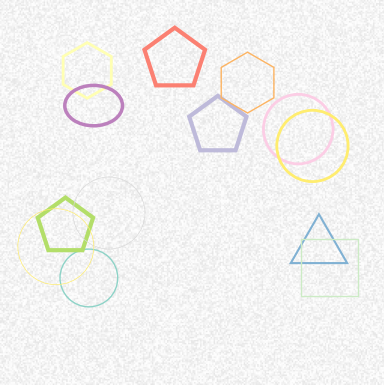[{"shape": "circle", "thickness": 1, "radius": 0.37, "center": [0.231, 0.278]}, {"shape": "hexagon", "thickness": 2, "radius": 0.36, "center": [0.227, 0.817]}, {"shape": "pentagon", "thickness": 3, "radius": 0.39, "center": [0.566, 0.673]}, {"shape": "pentagon", "thickness": 3, "radius": 0.41, "center": [0.454, 0.845]}, {"shape": "triangle", "thickness": 1.5, "radius": 0.42, "center": [0.828, 0.359]}, {"shape": "hexagon", "thickness": 1, "radius": 0.39, "center": [0.643, 0.785]}, {"shape": "pentagon", "thickness": 3, "radius": 0.38, "center": [0.17, 0.411]}, {"shape": "circle", "thickness": 2, "radius": 0.45, "center": [0.775, 0.665]}, {"shape": "circle", "thickness": 0.5, "radius": 0.47, "center": [0.283, 0.447]}, {"shape": "oval", "thickness": 2.5, "radius": 0.37, "center": [0.243, 0.726]}, {"shape": "square", "thickness": 1, "radius": 0.37, "center": [0.856, 0.305]}, {"shape": "circle", "thickness": 2, "radius": 0.46, "center": [0.812, 0.621]}, {"shape": "circle", "thickness": 0.5, "radius": 0.49, "center": [0.145, 0.359]}]